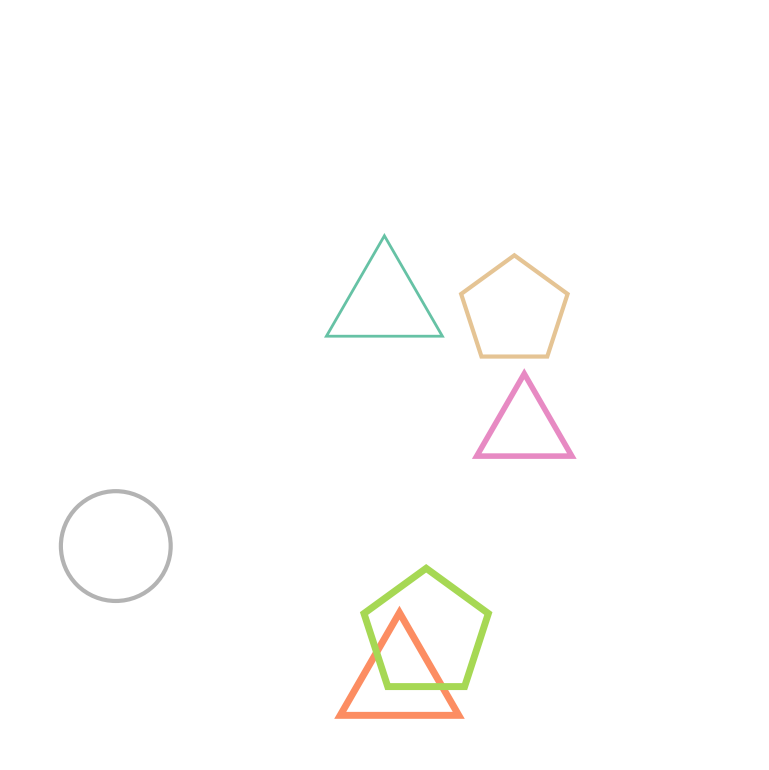[{"shape": "triangle", "thickness": 1, "radius": 0.43, "center": [0.499, 0.607]}, {"shape": "triangle", "thickness": 2.5, "radius": 0.44, "center": [0.519, 0.115]}, {"shape": "triangle", "thickness": 2, "radius": 0.36, "center": [0.681, 0.443]}, {"shape": "pentagon", "thickness": 2.5, "radius": 0.42, "center": [0.553, 0.177]}, {"shape": "pentagon", "thickness": 1.5, "radius": 0.36, "center": [0.668, 0.596]}, {"shape": "circle", "thickness": 1.5, "radius": 0.36, "center": [0.15, 0.291]}]